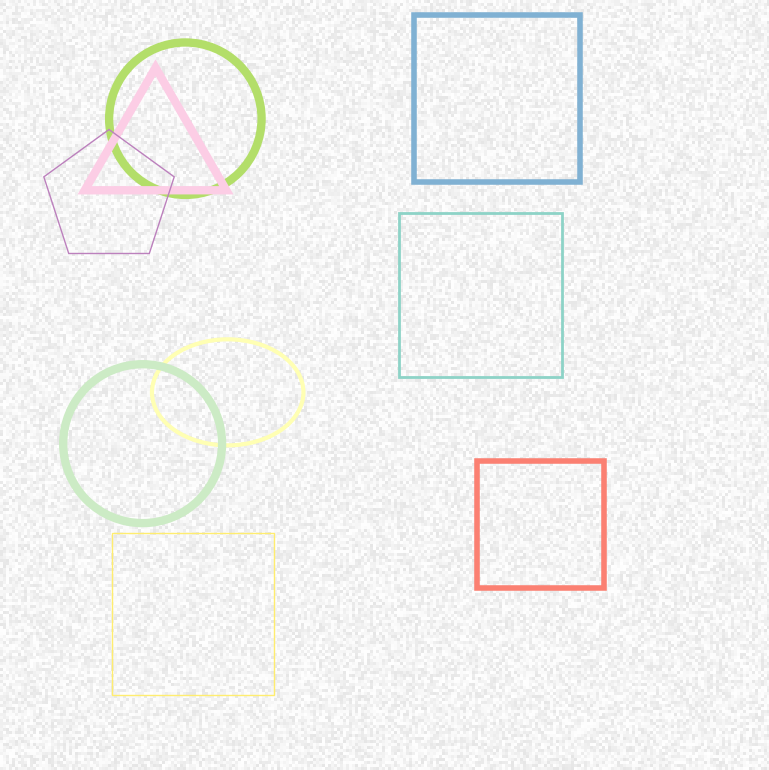[{"shape": "square", "thickness": 1, "radius": 0.53, "center": [0.624, 0.617]}, {"shape": "oval", "thickness": 1.5, "radius": 0.49, "center": [0.296, 0.49]}, {"shape": "square", "thickness": 2, "radius": 0.41, "center": [0.702, 0.319]}, {"shape": "square", "thickness": 2, "radius": 0.54, "center": [0.645, 0.872]}, {"shape": "circle", "thickness": 3, "radius": 0.49, "center": [0.241, 0.846]}, {"shape": "triangle", "thickness": 3, "radius": 0.53, "center": [0.202, 0.806]}, {"shape": "pentagon", "thickness": 0.5, "radius": 0.45, "center": [0.142, 0.743]}, {"shape": "circle", "thickness": 3, "radius": 0.52, "center": [0.185, 0.424]}, {"shape": "square", "thickness": 0.5, "radius": 0.53, "center": [0.251, 0.203]}]